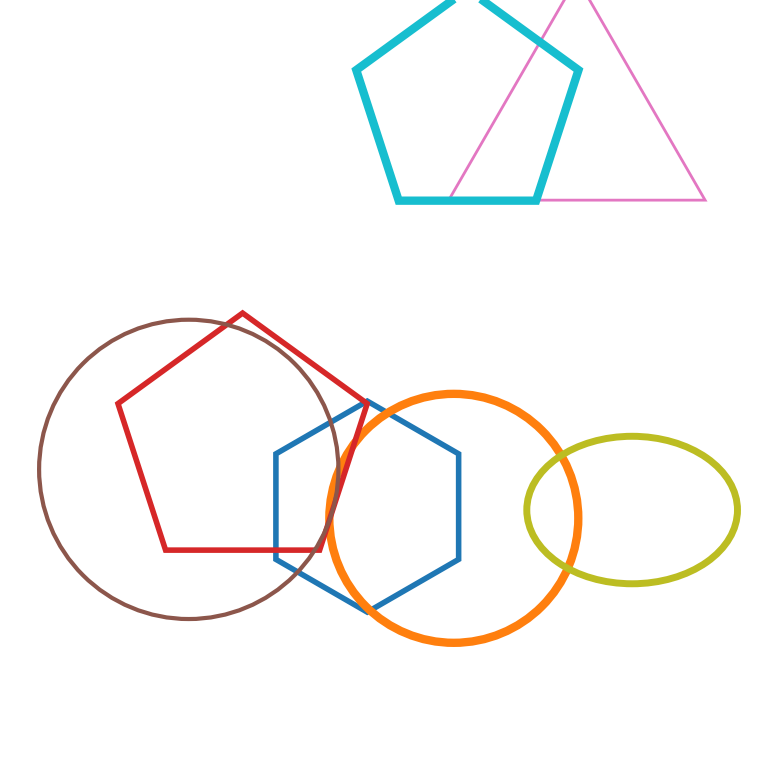[{"shape": "hexagon", "thickness": 2, "radius": 0.69, "center": [0.477, 0.342]}, {"shape": "circle", "thickness": 3, "radius": 0.81, "center": [0.589, 0.327]}, {"shape": "pentagon", "thickness": 2, "radius": 0.85, "center": [0.315, 0.423]}, {"shape": "circle", "thickness": 1.5, "radius": 0.97, "center": [0.245, 0.39]}, {"shape": "triangle", "thickness": 1, "radius": 0.96, "center": [0.749, 0.836]}, {"shape": "oval", "thickness": 2.5, "radius": 0.68, "center": [0.821, 0.338]}, {"shape": "pentagon", "thickness": 3, "radius": 0.76, "center": [0.607, 0.862]}]